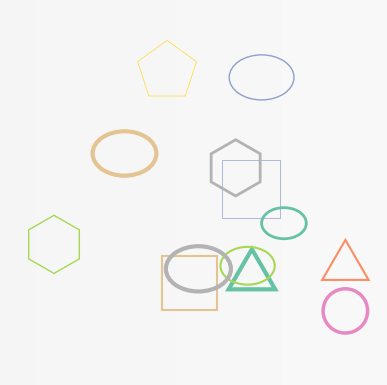[{"shape": "triangle", "thickness": 3, "radius": 0.35, "center": [0.65, 0.283]}, {"shape": "oval", "thickness": 2, "radius": 0.29, "center": [0.733, 0.42]}, {"shape": "triangle", "thickness": 1.5, "radius": 0.35, "center": [0.891, 0.308]}, {"shape": "square", "thickness": 0.5, "radius": 0.38, "center": [0.648, 0.508]}, {"shape": "oval", "thickness": 1, "radius": 0.42, "center": [0.675, 0.799]}, {"shape": "circle", "thickness": 2.5, "radius": 0.29, "center": [0.891, 0.192]}, {"shape": "oval", "thickness": 1.5, "radius": 0.35, "center": [0.639, 0.31]}, {"shape": "hexagon", "thickness": 1, "radius": 0.38, "center": [0.139, 0.365]}, {"shape": "pentagon", "thickness": 0.5, "radius": 0.4, "center": [0.431, 0.815]}, {"shape": "oval", "thickness": 3, "radius": 0.41, "center": [0.321, 0.601]}, {"shape": "square", "thickness": 1.5, "radius": 0.35, "center": [0.489, 0.264]}, {"shape": "hexagon", "thickness": 2, "radius": 0.37, "center": [0.608, 0.564]}, {"shape": "oval", "thickness": 3, "radius": 0.42, "center": [0.512, 0.302]}]